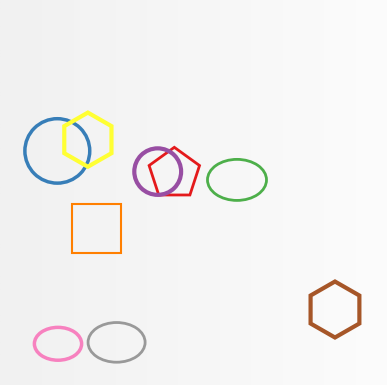[{"shape": "pentagon", "thickness": 2, "radius": 0.34, "center": [0.45, 0.549]}, {"shape": "circle", "thickness": 2.5, "radius": 0.42, "center": [0.148, 0.608]}, {"shape": "oval", "thickness": 2, "radius": 0.38, "center": [0.612, 0.533]}, {"shape": "circle", "thickness": 3, "radius": 0.3, "center": [0.407, 0.554]}, {"shape": "square", "thickness": 1.5, "radius": 0.32, "center": [0.249, 0.407]}, {"shape": "hexagon", "thickness": 3, "radius": 0.35, "center": [0.227, 0.637]}, {"shape": "hexagon", "thickness": 3, "radius": 0.36, "center": [0.864, 0.196]}, {"shape": "oval", "thickness": 2.5, "radius": 0.3, "center": [0.15, 0.107]}, {"shape": "oval", "thickness": 2, "radius": 0.37, "center": [0.301, 0.111]}]